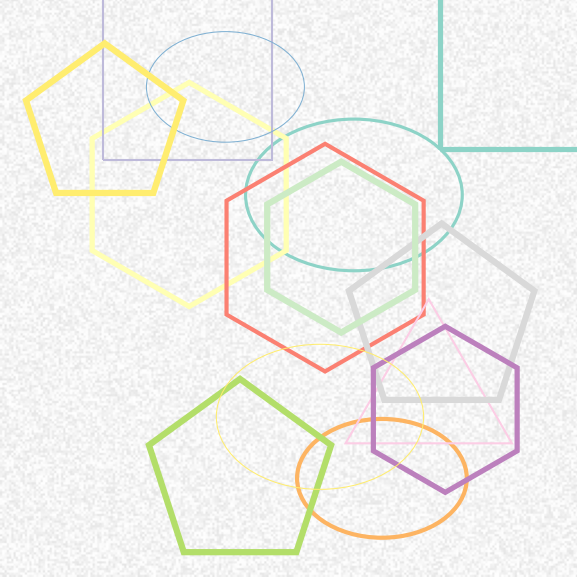[{"shape": "oval", "thickness": 1.5, "radius": 0.94, "center": [0.613, 0.662]}, {"shape": "square", "thickness": 2.5, "radius": 0.68, "center": [0.898, 0.877]}, {"shape": "hexagon", "thickness": 2.5, "radius": 0.97, "center": [0.328, 0.662]}, {"shape": "square", "thickness": 1, "radius": 0.73, "center": [0.324, 0.867]}, {"shape": "hexagon", "thickness": 2, "radius": 0.99, "center": [0.563, 0.553]}, {"shape": "oval", "thickness": 0.5, "radius": 0.68, "center": [0.39, 0.849]}, {"shape": "oval", "thickness": 2, "radius": 0.73, "center": [0.661, 0.171]}, {"shape": "pentagon", "thickness": 3, "radius": 0.83, "center": [0.416, 0.177]}, {"shape": "triangle", "thickness": 1, "radius": 0.83, "center": [0.742, 0.315]}, {"shape": "pentagon", "thickness": 3, "radius": 0.84, "center": [0.765, 0.443]}, {"shape": "hexagon", "thickness": 2.5, "radius": 0.72, "center": [0.771, 0.29]}, {"shape": "hexagon", "thickness": 3, "radius": 0.74, "center": [0.591, 0.571]}, {"shape": "pentagon", "thickness": 3, "radius": 0.72, "center": [0.181, 0.781]}, {"shape": "oval", "thickness": 0.5, "radius": 0.9, "center": [0.554, 0.277]}]